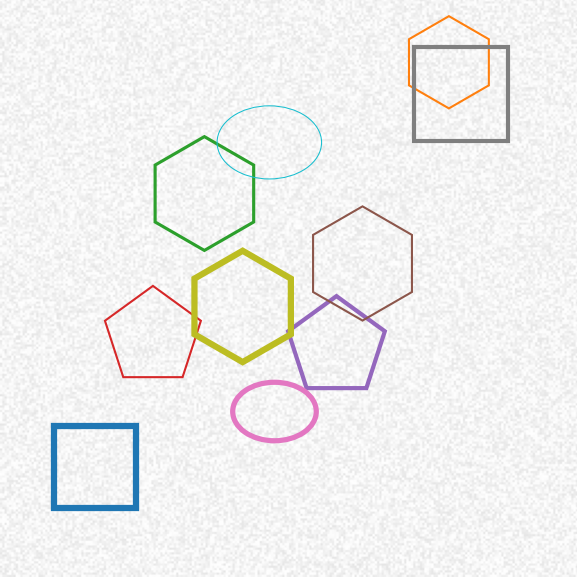[{"shape": "square", "thickness": 3, "radius": 0.36, "center": [0.165, 0.191]}, {"shape": "hexagon", "thickness": 1, "radius": 0.4, "center": [0.777, 0.891]}, {"shape": "hexagon", "thickness": 1.5, "radius": 0.49, "center": [0.354, 0.664]}, {"shape": "pentagon", "thickness": 1, "radius": 0.44, "center": [0.265, 0.417]}, {"shape": "pentagon", "thickness": 2, "radius": 0.44, "center": [0.583, 0.398]}, {"shape": "hexagon", "thickness": 1, "radius": 0.49, "center": [0.628, 0.543]}, {"shape": "oval", "thickness": 2.5, "radius": 0.36, "center": [0.475, 0.287]}, {"shape": "square", "thickness": 2, "radius": 0.41, "center": [0.798, 0.836]}, {"shape": "hexagon", "thickness": 3, "radius": 0.48, "center": [0.42, 0.468]}, {"shape": "oval", "thickness": 0.5, "radius": 0.45, "center": [0.466, 0.753]}]